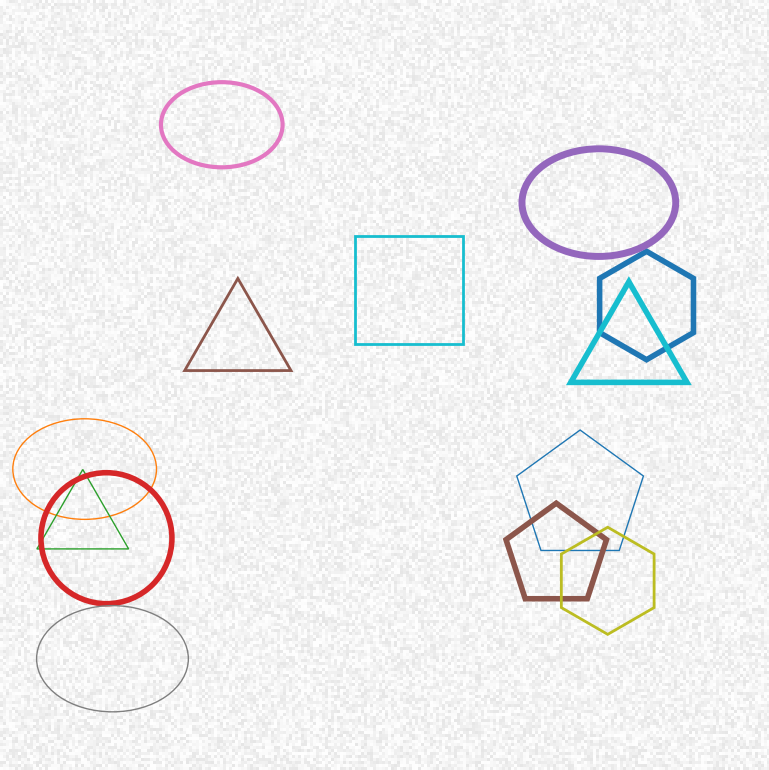[{"shape": "pentagon", "thickness": 0.5, "radius": 0.43, "center": [0.753, 0.355]}, {"shape": "hexagon", "thickness": 2, "radius": 0.35, "center": [0.84, 0.603]}, {"shape": "oval", "thickness": 0.5, "radius": 0.47, "center": [0.11, 0.391]}, {"shape": "triangle", "thickness": 0.5, "radius": 0.34, "center": [0.108, 0.321]}, {"shape": "circle", "thickness": 2, "radius": 0.43, "center": [0.138, 0.301]}, {"shape": "oval", "thickness": 2.5, "radius": 0.5, "center": [0.778, 0.737]}, {"shape": "triangle", "thickness": 1, "radius": 0.4, "center": [0.309, 0.559]}, {"shape": "pentagon", "thickness": 2, "radius": 0.34, "center": [0.722, 0.278]}, {"shape": "oval", "thickness": 1.5, "radius": 0.39, "center": [0.288, 0.838]}, {"shape": "oval", "thickness": 0.5, "radius": 0.49, "center": [0.146, 0.145]}, {"shape": "hexagon", "thickness": 1, "radius": 0.35, "center": [0.789, 0.246]}, {"shape": "square", "thickness": 1, "radius": 0.35, "center": [0.531, 0.623]}, {"shape": "triangle", "thickness": 2, "radius": 0.44, "center": [0.817, 0.547]}]